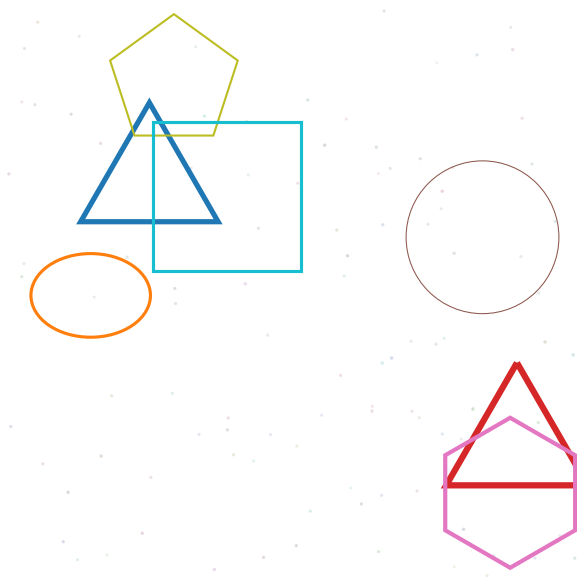[{"shape": "triangle", "thickness": 2.5, "radius": 0.69, "center": [0.259, 0.684]}, {"shape": "oval", "thickness": 1.5, "radius": 0.52, "center": [0.157, 0.488]}, {"shape": "triangle", "thickness": 3, "radius": 0.71, "center": [0.895, 0.229]}, {"shape": "circle", "thickness": 0.5, "radius": 0.66, "center": [0.836, 0.588]}, {"shape": "hexagon", "thickness": 2, "radius": 0.65, "center": [0.883, 0.146]}, {"shape": "pentagon", "thickness": 1, "radius": 0.58, "center": [0.301, 0.858]}, {"shape": "square", "thickness": 1.5, "radius": 0.64, "center": [0.393, 0.659]}]